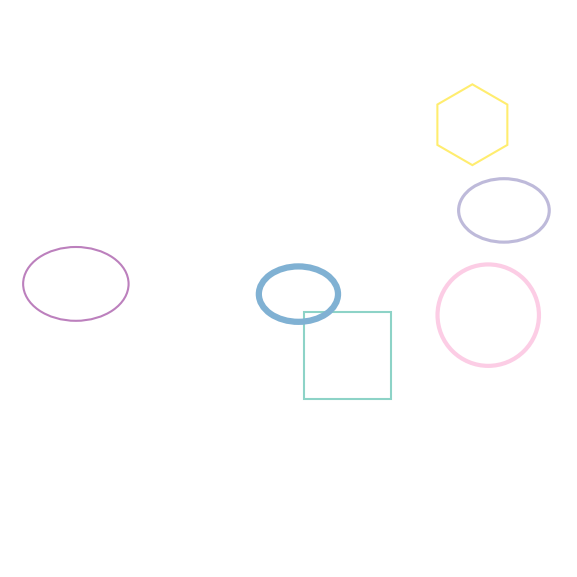[{"shape": "square", "thickness": 1, "radius": 0.38, "center": [0.602, 0.383]}, {"shape": "oval", "thickness": 1.5, "radius": 0.39, "center": [0.873, 0.635]}, {"shape": "oval", "thickness": 3, "radius": 0.34, "center": [0.517, 0.49]}, {"shape": "circle", "thickness": 2, "radius": 0.44, "center": [0.845, 0.453]}, {"shape": "oval", "thickness": 1, "radius": 0.46, "center": [0.131, 0.508]}, {"shape": "hexagon", "thickness": 1, "radius": 0.35, "center": [0.818, 0.783]}]